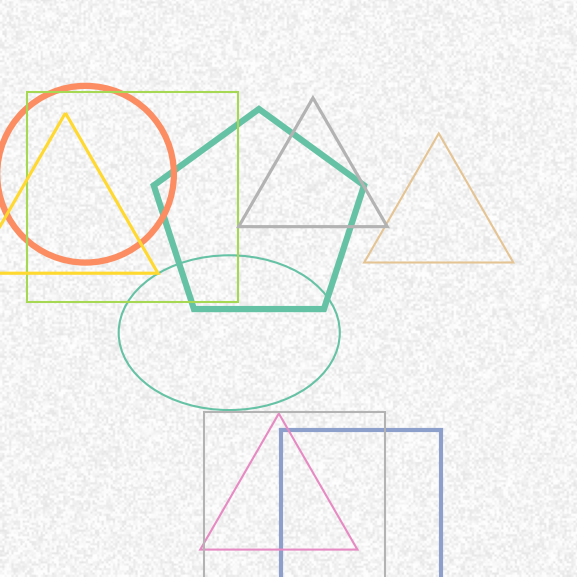[{"shape": "pentagon", "thickness": 3, "radius": 0.96, "center": [0.448, 0.619]}, {"shape": "oval", "thickness": 1, "radius": 0.96, "center": [0.397, 0.423]}, {"shape": "circle", "thickness": 3, "radius": 0.77, "center": [0.148, 0.697]}, {"shape": "square", "thickness": 2, "radius": 0.69, "center": [0.626, 0.116]}, {"shape": "triangle", "thickness": 1, "radius": 0.79, "center": [0.483, 0.126]}, {"shape": "square", "thickness": 1, "radius": 0.91, "center": [0.229, 0.658]}, {"shape": "triangle", "thickness": 1.5, "radius": 0.92, "center": [0.113, 0.619]}, {"shape": "triangle", "thickness": 1, "radius": 0.75, "center": [0.76, 0.619]}, {"shape": "square", "thickness": 1, "radius": 0.79, "center": [0.51, 0.128]}, {"shape": "triangle", "thickness": 1.5, "radius": 0.74, "center": [0.542, 0.681]}]